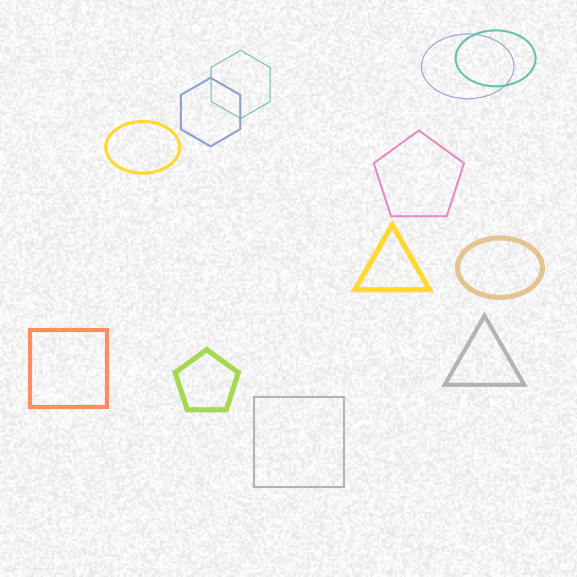[{"shape": "oval", "thickness": 1, "radius": 0.35, "center": [0.858, 0.898]}, {"shape": "hexagon", "thickness": 0.5, "radius": 0.29, "center": [0.417, 0.853]}, {"shape": "square", "thickness": 2, "radius": 0.33, "center": [0.118, 0.361]}, {"shape": "hexagon", "thickness": 1, "radius": 0.3, "center": [0.365, 0.805]}, {"shape": "oval", "thickness": 0.5, "radius": 0.4, "center": [0.81, 0.884]}, {"shape": "pentagon", "thickness": 1, "radius": 0.41, "center": [0.725, 0.691]}, {"shape": "pentagon", "thickness": 2.5, "radius": 0.29, "center": [0.358, 0.336]}, {"shape": "oval", "thickness": 1.5, "radius": 0.32, "center": [0.247, 0.744]}, {"shape": "triangle", "thickness": 2.5, "radius": 0.37, "center": [0.679, 0.535]}, {"shape": "oval", "thickness": 2.5, "radius": 0.37, "center": [0.866, 0.536]}, {"shape": "triangle", "thickness": 2, "radius": 0.4, "center": [0.839, 0.373]}, {"shape": "square", "thickness": 1, "radius": 0.39, "center": [0.518, 0.233]}]